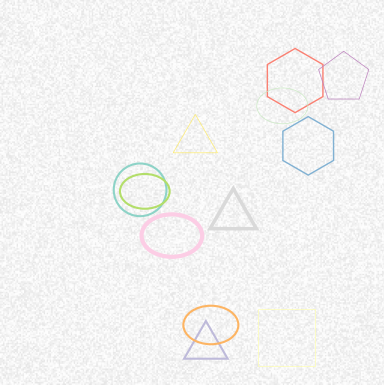[{"shape": "circle", "thickness": 1.5, "radius": 0.34, "center": [0.364, 0.507]}, {"shape": "square", "thickness": 0.5, "radius": 0.37, "center": [0.744, 0.124]}, {"shape": "triangle", "thickness": 1.5, "radius": 0.33, "center": [0.535, 0.101]}, {"shape": "hexagon", "thickness": 1, "radius": 0.42, "center": [0.767, 0.791]}, {"shape": "hexagon", "thickness": 1, "radius": 0.38, "center": [0.801, 0.621]}, {"shape": "oval", "thickness": 1.5, "radius": 0.36, "center": [0.548, 0.156]}, {"shape": "oval", "thickness": 1.5, "radius": 0.32, "center": [0.376, 0.503]}, {"shape": "oval", "thickness": 3, "radius": 0.39, "center": [0.446, 0.388]}, {"shape": "triangle", "thickness": 2.5, "radius": 0.35, "center": [0.606, 0.441]}, {"shape": "pentagon", "thickness": 0.5, "radius": 0.34, "center": [0.893, 0.798]}, {"shape": "oval", "thickness": 0.5, "radius": 0.33, "center": [0.733, 0.725]}, {"shape": "triangle", "thickness": 0.5, "radius": 0.33, "center": [0.507, 0.636]}]